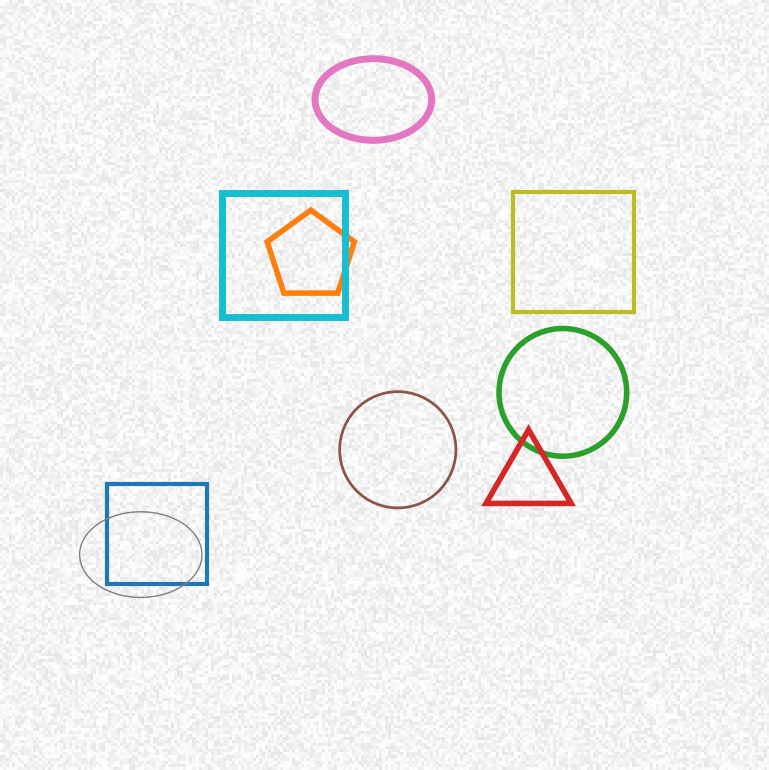[{"shape": "square", "thickness": 1.5, "radius": 0.33, "center": [0.204, 0.306]}, {"shape": "pentagon", "thickness": 2, "radius": 0.3, "center": [0.404, 0.668]}, {"shape": "circle", "thickness": 2, "radius": 0.41, "center": [0.731, 0.49]}, {"shape": "triangle", "thickness": 2, "radius": 0.32, "center": [0.686, 0.378]}, {"shape": "circle", "thickness": 1, "radius": 0.38, "center": [0.517, 0.416]}, {"shape": "oval", "thickness": 2.5, "radius": 0.38, "center": [0.485, 0.871]}, {"shape": "oval", "thickness": 0.5, "radius": 0.4, "center": [0.183, 0.28]}, {"shape": "square", "thickness": 1.5, "radius": 0.39, "center": [0.745, 0.673]}, {"shape": "square", "thickness": 2.5, "radius": 0.4, "center": [0.368, 0.669]}]